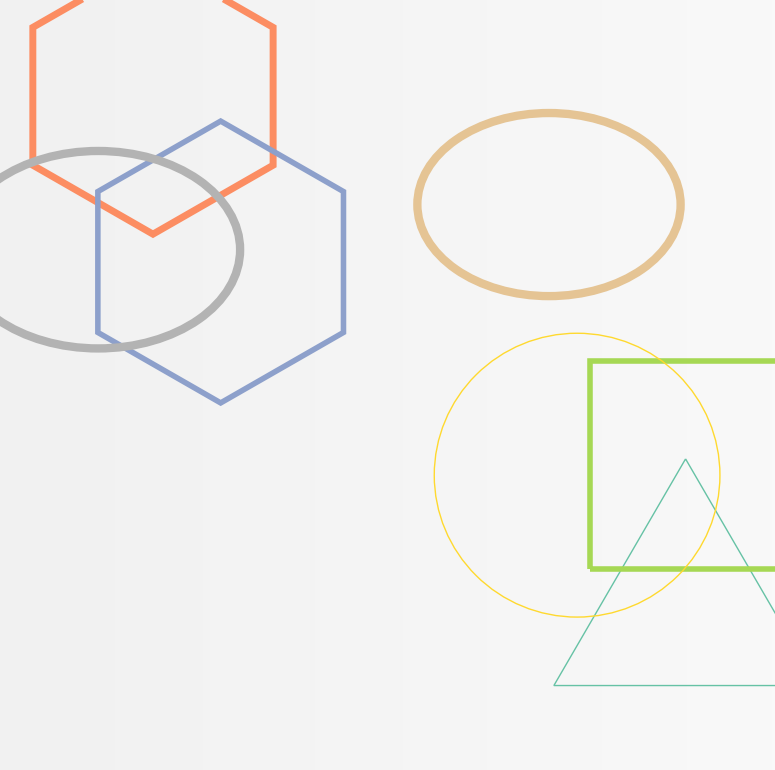[{"shape": "triangle", "thickness": 0.5, "radius": 0.98, "center": [0.885, 0.208]}, {"shape": "hexagon", "thickness": 2.5, "radius": 0.9, "center": [0.197, 0.875]}, {"shape": "hexagon", "thickness": 2, "radius": 0.91, "center": [0.285, 0.66]}, {"shape": "square", "thickness": 2, "radius": 0.68, "center": [0.896, 0.396]}, {"shape": "circle", "thickness": 0.5, "radius": 0.92, "center": [0.745, 0.383]}, {"shape": "oval", "thickness": 3, "radius": 0.85, "center": [0.708, 0.734]}, {"shape": "oval", "thickness": 3, "radius": 0.92, "center": [0.127, 0.676]}]